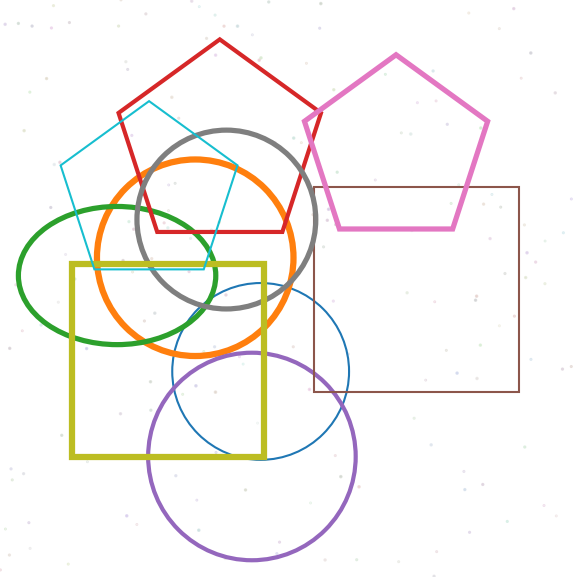[{"shape": "circle", "thickness": 1, "radius": 0.77, "center": [0.451, 0.356]}, {"shape": "circle", "thickness": 3, "radius": 0.85, "center": [0.338, 0.553]}, {"shape": "oval", "thickness": 2.5, "radius": 0.85, "center": [0.203, 0.522]}, {"shape": "pentagon", "thickness": 2, "radius": 0.92, "center": [0.381, 0.747]}, {"shape": "circle", "thickness": 2, "radius": 0.9, "center": [0.436, 0.209]}, {"shape": "square", "thickness": 1, "radius": 0.89, "center": [0.721, 0.497]}, {"shape": "pentagon", "thickness": 2.5, "radius": 0.83, "center": [0.686, 0.738]}, {"shape": "circle", "thickness": 2.5, "radius": 0.77, "center": [0.392, 0.619]}, {"shape": "square", "thickness": 3, "radius": 0.83, "center": [0.291, 0.375]}, {"shape": "pentagon", "thickness": 1, "radius": 0.81, "center": [0.258, 0.663]}]